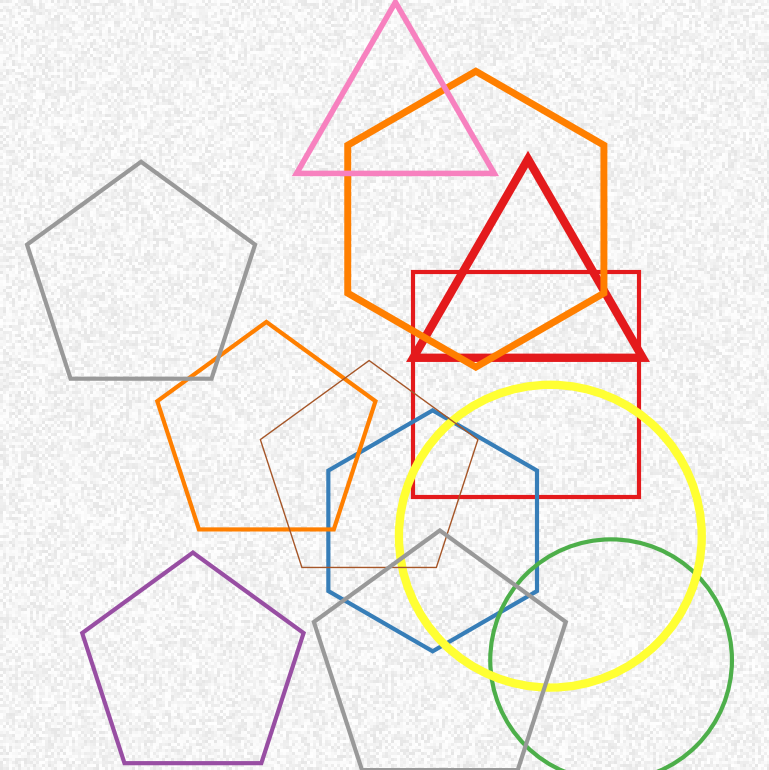[{"shape": "triangle", "thickness": 3, "radius": 0.86, "center": [0.686, 0.621]}, {"shape": "square", "thickness": 1.5, "radius": 0.73, "center": [0.683, 0.501]}, {"shape": "hexagon", "thickness": 1.5, "radius": 0.78, "center": [0.562, 0.311]}, {"shape": "circle", "thickness": 1.5, "radius": 0.78, "center": [0.794, 0.143]}, {"shape": "pentagon", "thickness": 1.5, "radius": 0.76, "center": [0.251, 0.131]}, {"shape": "pentagon", "thickness": 1.5, "radius": 0.74, "center": [0.346, 0.433]}, {"shape": "hexagon", "thickness": 2.5, "radius": 0.96, "center": [0.618, 0.715]}, {"shape": "circle", "thickness": 3, "radius": 0.98, "center": [0.715, 0.304]}, {"shape": "pentagon", "thickness": 0.5, "radius": 0.74, "center": [0.479, 0.383]}, {"shape": "triangle", "thickness": 2, "radius": 0.74, "center": [0.514, 0.849]}, {"shape": "pentagon", "thickness": 1.5, "radius": 0.78, "center": [0.183, 0.634]}, {"shape": "pentagon", "thickness": 1.5, "radius": 0.86, "center": [0.571, 0.139]}]